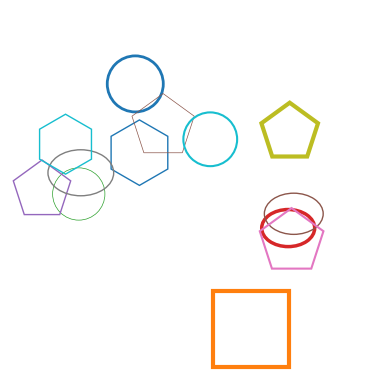[{"shape": "circle", "thickness": 2, "radius": 0.36, "center": [0.351, 0.782]}, {"shape": "hexagon", "thickness": 1, "radius": 0.43, "center": [0.362, 0.603]}, {"shape": "square", "thickness": 3, "radius": 0.49, "center": [0.651, 0.145]}, {"shape": "circle", "thickness": 0.5, "radius": 0.34, "center": [0.205, 0.496]}, {"shape": "oval", "thickness": 2.5, "radius": 0.34, "center": [0.749, 0.408]}, {"shape": "pentagon", "thickness": 1, "radius": 0.39, "center": [0.109, 0.506]}, {"shape": "oval", "thickness": 1, "radius": 0.38, "center": [0.763, 0.445]}, {"shape": "pentagon", "thickness": 0.5, "radius": 0.42, "center": [0.424, 0.672]}, {"shape": "pentagon", "thickness": 1.5, "radius": 0.43, "center": [0.757, 0.373]}, {"shape": "oval", "thickness": 1, "radius": 0.43, "center": [0.21, 0.551]}, {"shape": "pentagon", "thickness": 3, "radius": 0.39, "center": [0.752, 0.656]}, {"shape": "circle", "thickness": 1.5, "radius": 0.35, "center": [0.546, 0.638]}, {"shape": "hexagon", "thickness": 1, "radius": 0.39, "center": [0.17, 0.625]}]